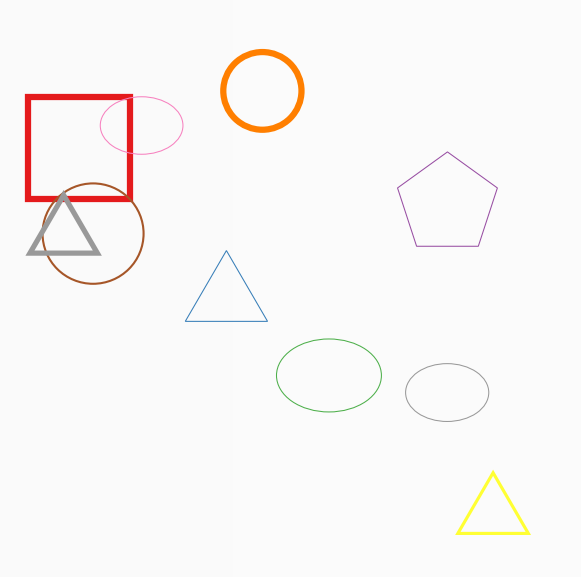[{"shape": "square", "thickness": 3, "radius": 0.44, "center": [0.136, 0.743]}, {"shape": "triangle", "thickness": 0.5, "radius": 0.41, "center": [0.39, 0.484]}, {"shape": "oval", "thickness": 0.5, "radius": 0.45, "center": [0.566, 0.349]}, {"shape": "pentagon", "thickness": 0.5, "radius": 0.45, "center": [0.77, 0.646]}, {"shape": "circle", "thickness": 3, "radius": 0.34, "center": [0.451, 0.842]}, {"shape": "triangle", "thickness": 1.5, "radius": 0.35, "center": [0.848, 0.11]}, {"shape": "circle", "thickness": 1, "radius": 0.43, "center": [0.16, 0.595]}, {"shape": "oval", "thickness": 0.5, "radius": 0.36, "center": [0.244, 0.782]}, {"shape": "oval", "thickness": 0.5, "radius": 0.36, "center": [0.769, 0.319]}, {"shape": "triangle", "thickness": 2.5, "radius": 0.33, "center": [0.11, 0.594]}]